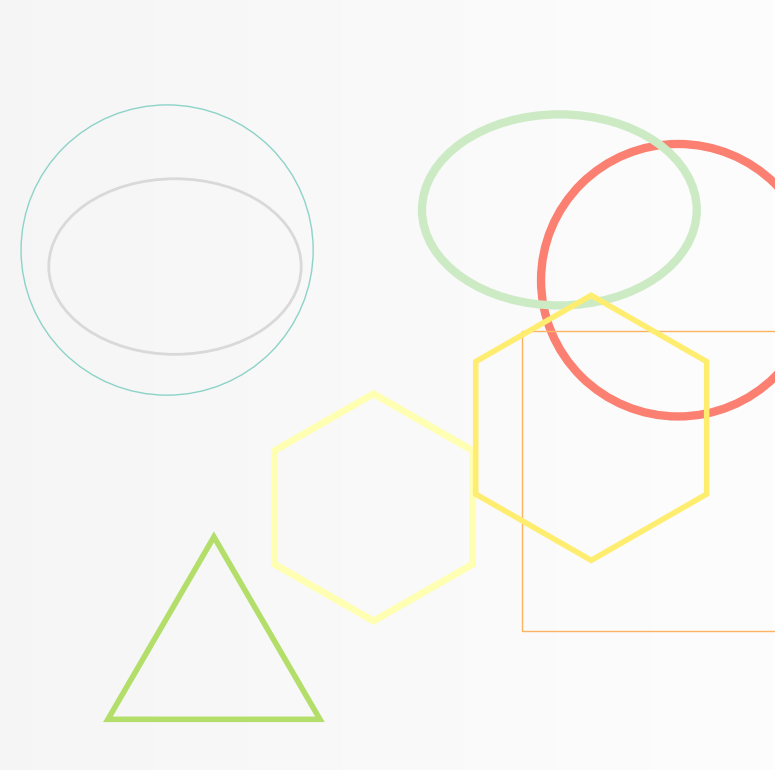[{"shape": "circle", "thickness": 0.5, "radius": 0.94, "center": [0.216, 0.675]}, {"shape": "hexagon", "thickness": 2.5, "radius": 0.74, "center": [0.482, 0.341]}, {"shape": "circle", "thickness": 3, "radius": 0.88, "center": [0.875, 0.636]}, {"shape": "square", "thickness": 0.5, "radius": 0.97, "center": [0.868, 0.375]}, {"shape": "triangle", "thickness": 2, "radius": 0.79, "center": [0.276, 0.145]}, {"shape": "oval", "thickness": 1, "radius": 0.81, "center": [0.226, 0.654]}, {"shape": "oval", "thickness": 3, "radius": 0.89, "center": [0.722, 0.727]}, {"shape": "hexagon", "thickness": 2, "radius": 0.86, "center": [0.763, 0.444]}]